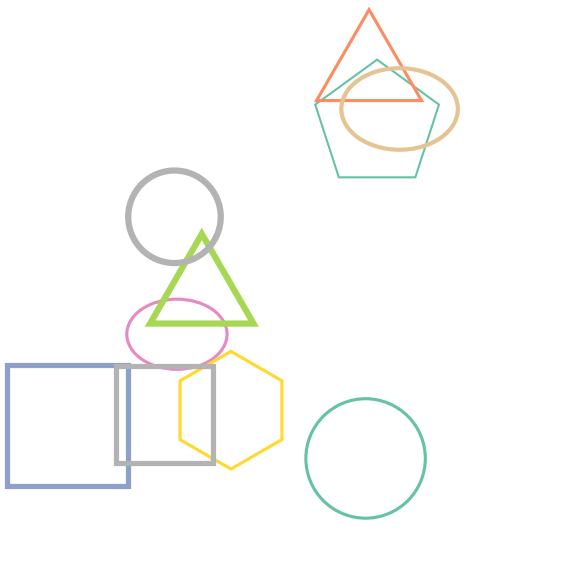[{"shape": "pentagon", "thickness": 1, "radius": 0.56, "center": [0.653, 0.783]}, {"shape": "circle", "thickness": 1.5, "radius": 0.52, "center": [0.633, 0.205]}, {"shape": "triangle", "thickness": 1.5, "radius": 0.52, "center": [0.639, 0.877]}, {"shape": "square", "thickness": 2.5, "radius": 0.52, "center": [0.117, 0.262]}, {"shape": "oval", "thickness": 1.5, "radius": 0.43, "center": [0.306, 0.42]}, {"shape": "triangle", "thickness": 3, "radius": 0.52, "center": [0.349, 0.491]}, {"shape": "hexagon", "thickness": 1.5, "radius": 0.51, "center": [0.4, 0.289]}, {"shape": "oval", "thickness": 2, "radius": 0.5, "center": [0.692, 0.81]}, {"shape": "circle", "thickness": 3, "radius": 0.4, "center": [0.302, 0.624]}, {"shape": "square", "thickness": 2.5, "radius": 0.42, "center": [0.285, 0.281]}]